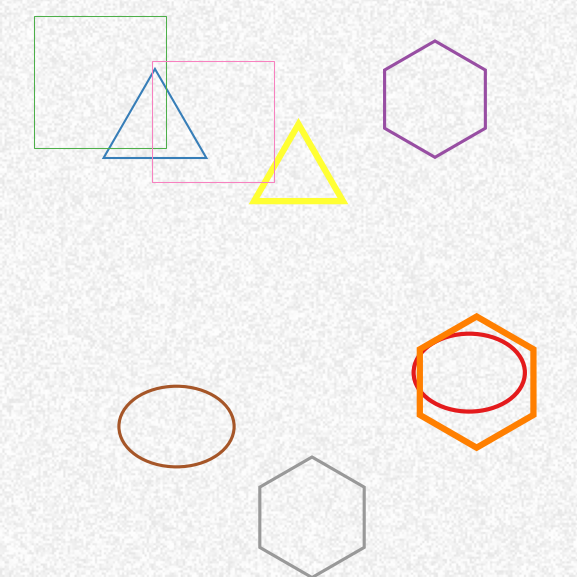[{"shape": "oval", "thickness": 2, "radius": 0.48, "center": [0.813, 0.354]}, {"shape": "triangle", "thickness": 1, "radius": 0.51, "center": [0.268, 0.777]}, {"shape": "square", "thickness": 0.5, "radius": 0.57, "center": [0.173, 0.857]}, {"shape": "hexagon", "thickness": 1.5, "radius": 0.5, "center": [0.753, 0.827]}, {"shape": "hexagon", "thickness": 3, "radius": 0.57, "center": [0.825, 0.337]}, {"shape": "triangle", "thickness": 3, "radius": 0.44, "center": [0.517, 0.695]}, {"shape": "oval", "thickness": 1.5, "radius": 0.5, "center": [0.306, 0.261]}, {"shape": "square", "thickness": 0.5, "radius": 0.53, "center": [0.369, 0.789]}, {"shape": "hexagon", "thickness": 1.5, "radius": 0.52, "center": [0.54, 0.103]}]